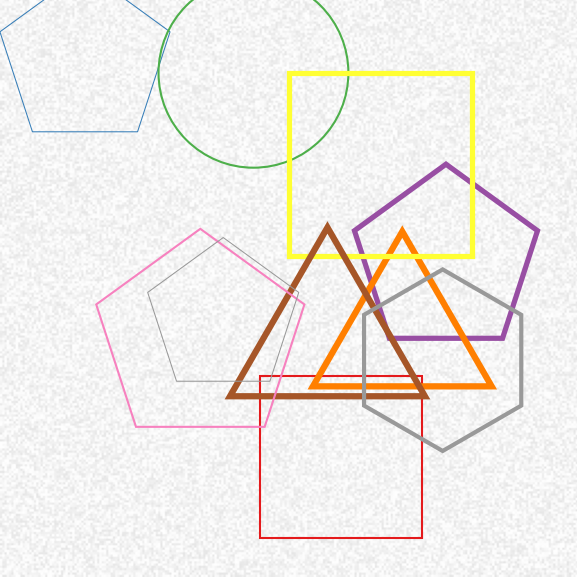[{"shape": "square", "thickness": 1, "radius": 0.7, "center": [0.591, 0.208]}, {"shape": "pentagon", "thickness": 0.5, "radius": 0.77, "center": [0.147, 0.896]}, {"shape": "circle", "thickness": 1, "radius": 0.82, "center": [0.439, 0.873]}, {"shape": "pentagon", "thickness": 2.5, "radius": 0.83, "center": [0.772, 0.548]}, {"shape": "triangle", "thickness": 3, "radius": 0.89, "center": [0.697, 0.419]}, {"shape": "square", "thickness": 2.5, "radius": 0.79, "center": [0.659, 0.715]}, {"shape": "triangle", "thickness": 3, "radius": 0.97, "center": [0.567, 0.41]}, {"shape": "pentagon", "thickness": 1, "radius": 0.95, "center": [0.347, 0.413]}, {"shape": "pentagon", "thickness": 0.5, "radius": 0.69, "center": [0.387, 0.45]}, {"shape": "hexagon", "thickness": 2, "radius": 0.79, "center": [0.767, 0.375]}]